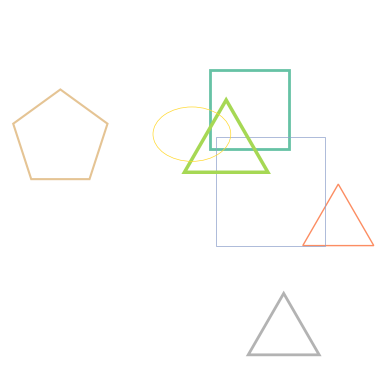[{"shape": "square", "thickness": 2, "radius": 0.51, "center": [0.648, 0.717]}, {"shape": "triangle", "thickness": 1, "radius": 0.53, "center": [0.879, 0.415]}, {"shape": "square", "thickness": 0.5, "radius": 0.7, "center": [0.702, 0.503]}, {"shape": "triangle", "thickness": 2.5, "radius": 0.63, "center": [0.587, 0.615]}, {"shape": "oval", "thickness": 0.5, "radius": 0.5, "center": [0.498, 0.652]}, {"shape": "pentagon", "thickness": 1.5, "radius": 0.64, "center": [0.157, 0.639]}, {"shape": "triangle", "thickness": 2, "radius": 0.53, "center": [0.737, 0.132]}]